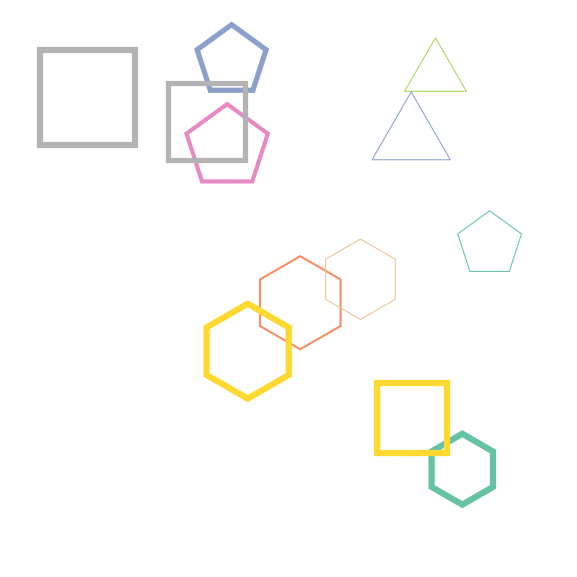[{"shape": "pentagon", "thickness": 0.5, "radius": 0.29, "center": [0.848, 0.576]}, {"shape": "hexagon", "thickness": 3, "radius": 0.31, "center": [0.801, 0.187]}, {"shape": "hexagon", "thickness": 1, "radius": 0.4, "center": [0.52, 0.475]}, {"shape": "triangle", "thickness": 0.5, "radius": 0.39, "center": [0.712, 0.762]}, {"shape": "pentagon", "thickness": 2.5, "radius": 0.31, "center": [0.401, 0.894]}, {"shape": "pentagon", "thickness": 2, "radius": 0.37, "center": [0.393, 0.745]}, {"shape": "triangle", "thickness": 0.5, "radius": 0.31, "center": [0.754, 0.872]}, {"shape": "hexagon", "thickness": 3, "radius": 0.41, "center": [0.429, 0.391]}, {"shape": "square", "thickness": 3, "radius": 0.3, "center": [0.713, 0.276]}, {"shape": "hexagon", "thickness": 0.5, "radius": 0.35, "center": [0.624, 0.516]}, {"shape": "square", "thickness": 3, "radius": 0.41, "center": [0.152, 0.83]}, {"shape": "square", "thickness": 2.5, "radius": 0.33, "center": [0.357, 0.789]}]